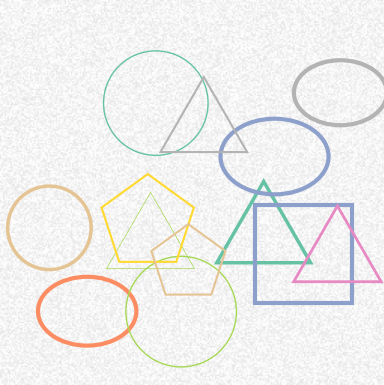[{"shape": "triangle", "thickness": 2.5, "radius": 0.7, "center": [0.685, 0.388]}, {"shape": "circle", "thickness": 1, "radius": 0.68, "center": [0.405, 0.732]}, {"shape": "oval", "thickness": 3, "radius": 0.64, "center": [0.226, 0.192]}, {"shape": "oval", "thickness": 3, "radius": 0.7, "center": [0.713, 0.593]}, {"shape": "square", "thickness": 3, "radius": 0.63, "center": [0.788, 0.34]}, {"shape": "triangle", "thickness": 2, "radius": 0.66, "center": [0.876, 0.334]}, {"shape": "triangle", "thickness": 0.5, "radius": 0.66, "center": [0.391, 0.368]}, {"shape": "circle", "thickness": 1, "radius": 0.72, "center": [0.471, 0.191]}, {"shape": "pentagon", "thickness": 1.5, "radius": 0.63, "center": [0.384, 0.422]}, {"shape": "circle", "thickness": 2.5, "radius": 0.54, "center": [0.128, 0.408]}, {"shape": "pentagon", "thickness": 1.5, "radius": 0.51, "center": [0.489, 0.317]}, {"shape": "triangle", "thickness": 1.5, "radius": 0.65, "center": [0.529, 0.67]}, {"shape": "oval", "thickness": 3, "radius": 0.6, "center": [0.884, 0.759]}]